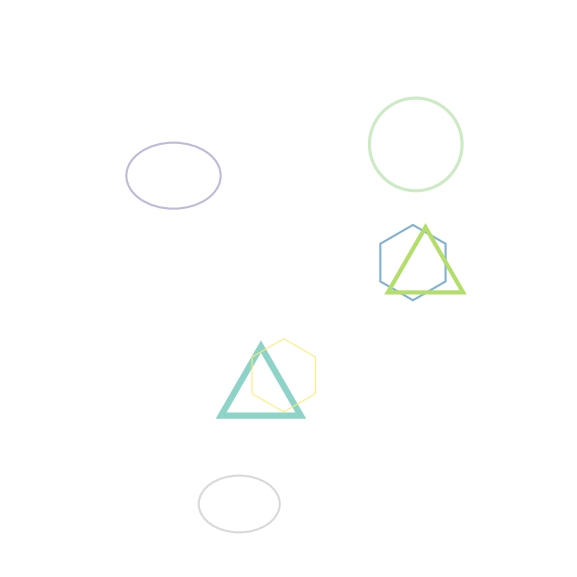[{"shape": "triangle", "thickness": 3, "radius": 0.4, "center": [0.452, 0.319]}, {"shape": "oval", "thickness": 1, "radius": 0.41, "center": [0.3, 0.695]}, {"shape": "hexagon", "thickness": 1, "radius": 0.33, "center": [0.715, 0.544]}, {"shape": "triangle", "thickness": 2, "radius": 0.38, "center": [0.737, 0.53]}, {"shape": "oval", "thickness": 1, "radius": 0.35, "center": [0.414, 0.126]}, {"shape": "circle", "thickness": 1.5, "radius": 0.4, "center": [0.72, 0.749]}, {"shape": "hexagon", "thickness": 0.5, "radius": 0.32, "center": [0.491, 0.349]}]